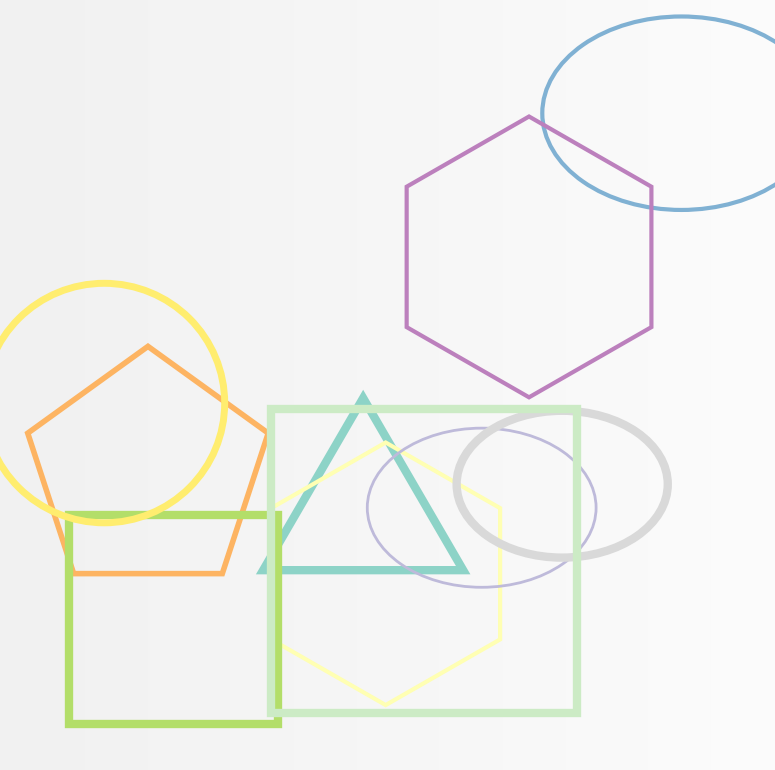[{"shape": "triangle", "thickness": 3, "radius": 0.75, "center": [0.469, 0.334]}, {"shape": "hexagon", "thickness": 1.5, "radius": 0.85, "center": [0.498, 0.255]}, {"shape": "oval", "thickness": 1, "radius": 0.74, "center": [0.622, 0.341]}, {"shape": "oval", "thickness": 1.5, "radius": 0.9, "center": [0.879, 0.853]}, {"shape": "pentagon", "thickness": 2, "radius": 0.82, "center": [0.191, 0.387]}, {"shape": "square", "thickness": 3, "radius": 0.68, "center": [0.224, 0.195]}, {"shape": "oval", "thickness": 3, "radius": 0.68, "center": [0.725, 0.371]}, {"shape": "hexagon", "thickness": 1.5, "radius": 0.91, "center": [0.683, 0.666]}, {"shape": "square", "thickness": 3, "radius": 0.99, "center": [0.547, 0.271]}, {"shape": "circle", "thickness": 2.5, "radius": 0.78, "center": [0.134, 0.477]}]